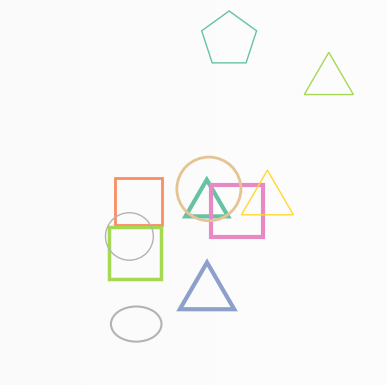[{"shape": "triangle", "thickness": 3, "radius": 0.32, "center": [0.534, 0.47]}, {"shape": "pentagon", "thickness": 1, "radius": 0.37, "center": [0.591, 0.897]}, {"shape": "square", "thickness": 2, "radius": 0.31, "center": [0.357, 0.477]}, {"shape": "triangle", "thickness": 3, "radius": 0.41, "center": [0.534, 0.237]}, {"shape": "square", "thickness": 3, "radius": 0.34, "center": [0.612, 0.452]}, {"shape": "square", "thickness": 2.5, "radius": 0.33, "center": [0.348, 0.342]}, {"shape": "triangle", "thickness": 1, "radius": 0.37, "center": [0.849, 0.791]}, {"shape": "triangle", "thickness": 1, "radius": 0.39, "center": [0.69, 0.481]}, {"shape": "circle", "thickness": 2, "radius": 0.41, "center": [0.539, 0.509]}, {"shape": "circle", "thickness": 1, "radius": 0.31, "center": [0.334, 0.386]}, {"shape": "oval", "thickness": 1.5, "radius": 0.33, "center": [0.352, 0.158]}]